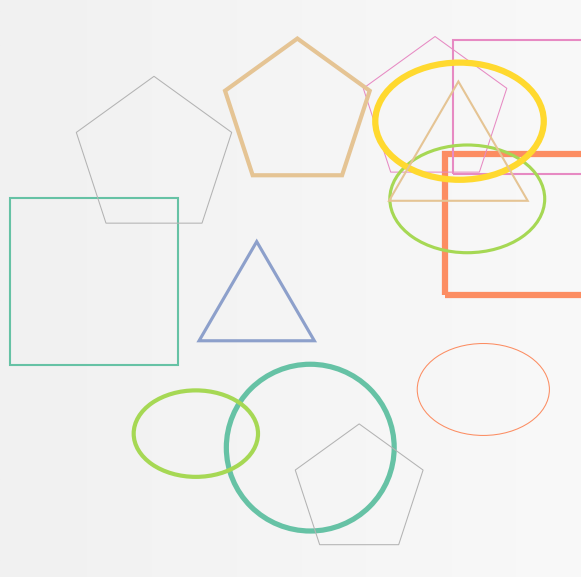[{"shape": "circle", "thickness": 2.5, "radius": 0.72, "center": [0.534, 0.224]}, {"shape": "square", "thickness": 1, "radius": 0.72, "center": [0.162, 0.511]}, {"shape": "square", "thickness": 3, "radius": 0.61, "center": [0.888, 0.611]}, {"shape": "oval", "thickness": 0.5, "radius": 0.57, "center": [0.832, 0.325]}, {"shape": "triangle", "thickness": 1.5, "radius": 0.57, "center": [0.442, 0.466]}, {"shape": "square", "thickness": 1, "radius": 0.58, "center": [0.894, 0.814]}, {"shape": "pentagon", "thickness": 0.5, "radius": 0.65, "center": [0.748, 0.806]}, {"shape": "oval", "thickness": 1.5, "radius": 0.67, "center": [0.804, 0.655]}, {"shape": "oval", "thickness": 2, "radius": 0.53, "center": [0.337, 0.248]}, {"shape": "oval", "thickness": 3, "radius": 0.72, "center": [0.791, 0.789]}, {"shape": "pentagon", "thickness": 2, "radius": 0.65, "center": [0.512, 0.802]}, {"shape": "triangle", "thickness": 1, "radius": 0.69, "center": [0.789, 0.72]}, {"shape": "pentagon", "thickness": 0.5, "radius": 0.7, "center": [0.265, 0.726]}, {"shape": "pentagon", "thickness": 0.5, "radius": 0.58, "center": [0.618, 0.149]}]